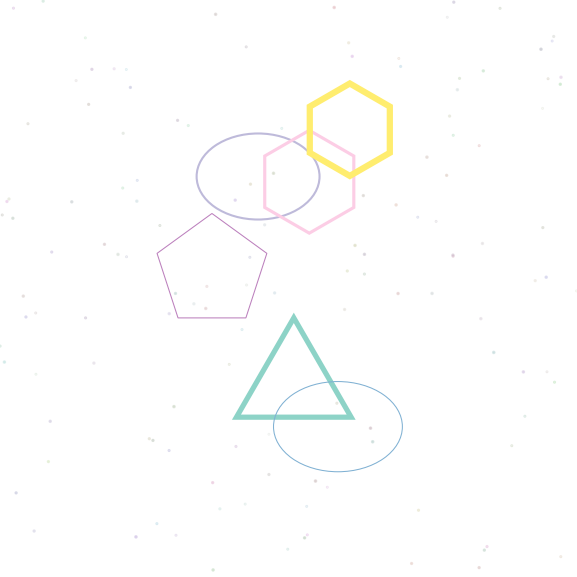[{"shape": "triangle", "thickness": 2.5, "radius": 0.57, "center": [0.509, 0.334]}, {"shape": "oval", "thickness": 1, "radius": 0.53, "center": [0.447, 0.694]}, {"shape": "oval", "thickness": 0.5, "radius": 0.56, "center": [0.585, 0.26]}, {"shape": "hexagon", "thickness": 1.5, "radius": 0.45, "center": [0.536, 0.684]}, {"shape": "pentagon", "thickness": 0.5, "radius": 0.5, "center": [0.367, 0.53]}, {"shape": "hexagon", "thickness": 3, "radius": 0.4, "center": [0.606, 0.775]}]